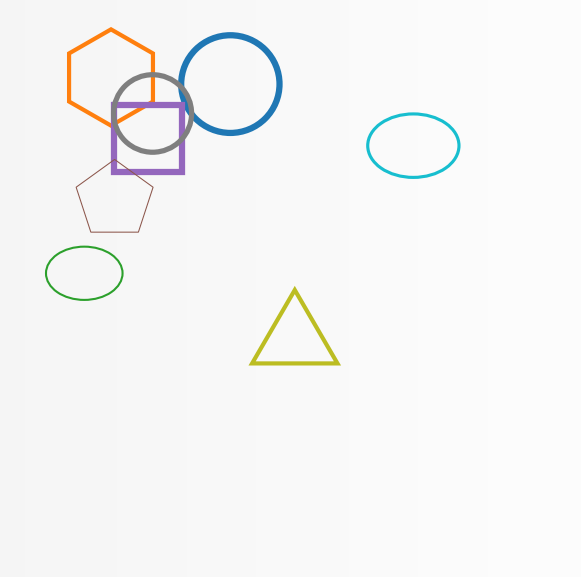[{"shape": "circle", "thickness": 3, "radius": 0.42, "center": [0.396, 0.854]}, {"shape": "hexagon", "thickness": 2, "radius": 0.42, "center": [0.191, 0.865]}, {"shape": "oval", "thickness": 1, "radius": 0.33, "center": [0.145, 0.526]}, {"shape": "square", "thickness": 3, "radius": 0.29, "center": [0.255, 0.76]}, {"shape": "pentagon", "thickness": 0.5, "radius": 0.35, "center": [0.197, 0.653]}, {"shape": "circle", "thickness": 2.5, "radius": 0.34, "center": [0.263, 0.803]}, {"shape": "triangle", "thickness": 2, "radius": 0.42, "center": [0.507, 0.412]}, {"shape": "oval", "thickness": 1.5, "radius": 0.39, "center": [0.711, 0.747]}]